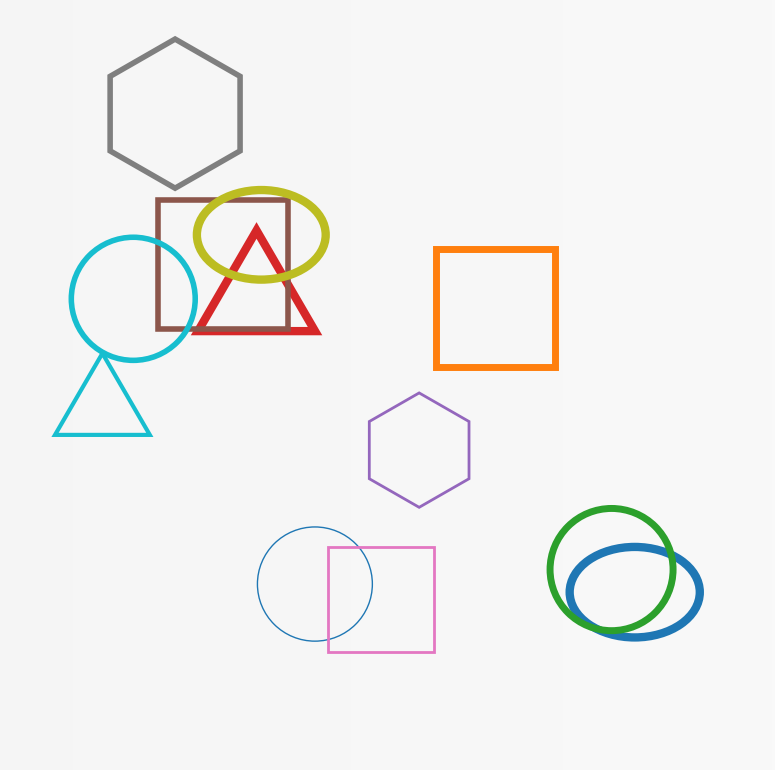[{"shape": "circle", "thickness": 0.5, "radius": 0.37, "center": [0.406, 0.241]}, {"shape": "oval", "thickness": 3, "radius": 0.42, "center": [0.819, 0.231]}, {"shape": "square", "thickness": 2.5, "radius": 0.39, "center": [0.64, 0.6]}, {"shape": "circle", "thickness": 2.5, "radius": 0.4, "center": [0.789, 0.26]}, {"shape": "triangle", "thickness": 3, "radius": 0.44, "center": [0.331, 0.614]}, {"shape": "hexagon", "thickness": 1, "radius": 0.37, "center": [0.541, 0.415]}, {"shape": "square", "thickness": 2, "radius": 0.42, "center": [0.288, 0.657]}, {"shape": "square", "thickness": 1, "radius": 0.34, "center": [0.492, 0.221]}, {"shape": "hexagon", "thickness": 2, "radius": 0.48, "center": [0.226, 0.852]}, {"shape": "oval", "thickness": 3, "radius": 0.42, "center": [0.337, 0.695]}, {"shape": "triangle", "thickness": 1.5, "radius": 0.35, "center": [0.132, 0.471]}, {"shape": "circle", "thickness": 2, "radius": 0.4, "center": [0.172, 0.612]}]